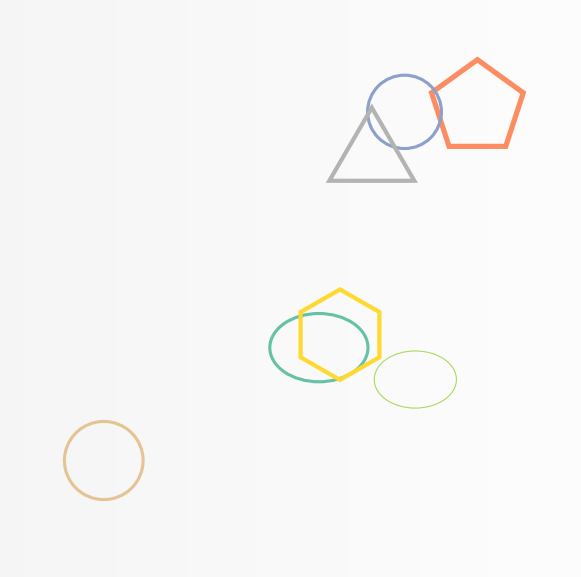[{"shape": "oval", "thickness": 1.5, "radius": 0.42, "center": [0.549, 0.397]}, {"shape": "pentagon", "thickness": 2.5, "radius": 0.41, "center": [0.821, 0.813]}, {"shape": "circle", "thickness": 1.5, "radius": 0.32, "center": [0.696, 0.805]}, {"shape": "oval", "thickness": 0.5, "radius": 0.35, "center": [0.715, 0.342]}, {"shape": "hexagon", "thickness": 2, "radius": 0.39, "center": [0.585, 0.42]}, {"shape": "circle", "thickness": 1.5, "radius": 0.34, "center": [0.179, 0.202]}, {"shape": "triangle", "thickness": 2, "radius": 0.42, "center": [0.64, 0.728]}]